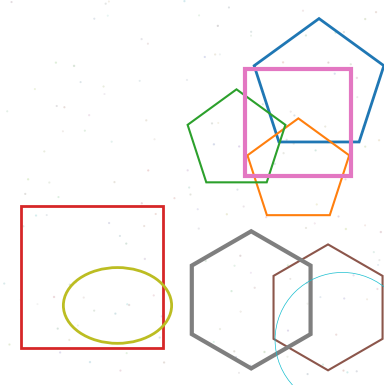[{"shape": "pentagon", "thickness": 2, "radius": 0.89, "center": [0.829, 0.775]}, {"shape": "pentagon", "thickness": 1.5, "radius": 0.69, "center": [0.775, 0.554]}, {"shape": "pentagon", "thickness": 1.5, "radius": 0.67, "center": [0.614, 0.634]}, {"shape": "square", "thickness": 2, "radius": 0.92, "center": [0.238, 0.281]}, {"shape": "hexagon", "thickness": 1.5, "radius": 0.82, "center": [0.852, 0.202]}, {"shape": "square", "thickness": 3, "radius": 0.69, "center": [0.773, 0.682]}, {"shape": "hexagon", "thickness": 3, "radius": 0.89, "center": [0.652, 0.221]}, {"shape": "oval", "thickness": 2, "radius": 0.7, "center": [0.305, 0.207]}, {"shape": "circle", "thickness": 0.5, "radius": 0.87, "center": [0.889, 0.117]}]